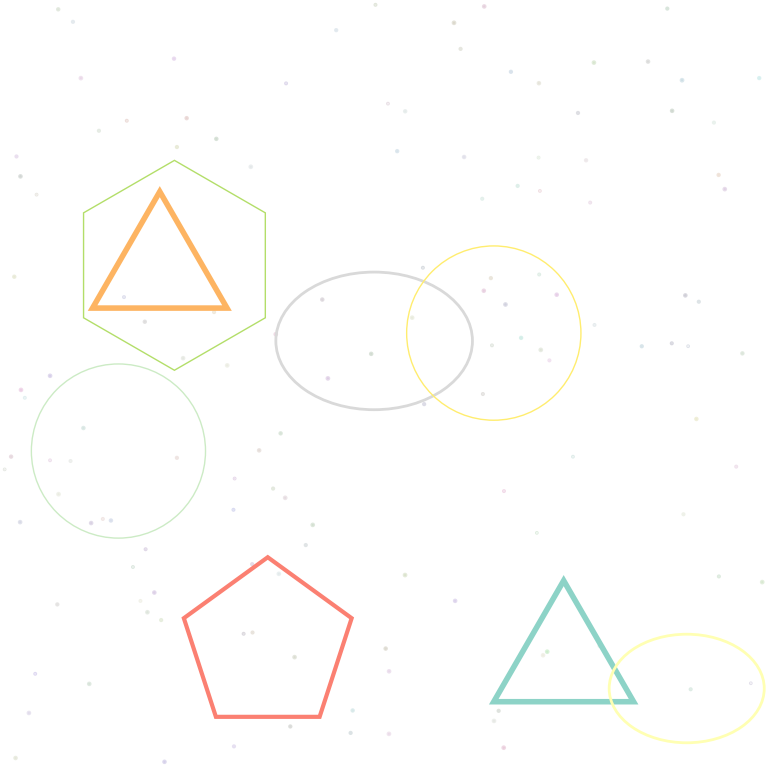[{"shape": "triangle", "thickness": 2, "radius": 0.52, "center": [0.732, 0.141]}, {"shape": "oval", "thickness": 1, "radius": 0.5, "center": [0.892, 0.106]}, {"shape": "pentagon", "thickness": 1.5, "radius": 0.57, "center": [0.348, 0.162]}, {"shape": "triangle", "thickness": 2, "radius": 0.5, "center": [0.208, 0.65]}, {"shape": "hexagon", "thickness": 0.5, "radius": 0.68, "center": [0.227, 0.655]}, {"shape": "oval", "thickness": 1, "radius": 0.64, "center": [0.486, 0.557]}, {"shape": "circle", "thickness": 0.5, "radius": 0.57, "center": [0.154, 0.414]}, {"shape": "circle", "thickness": 0.5, "radius": 0.57, "center": [0.641, 0.567]}]